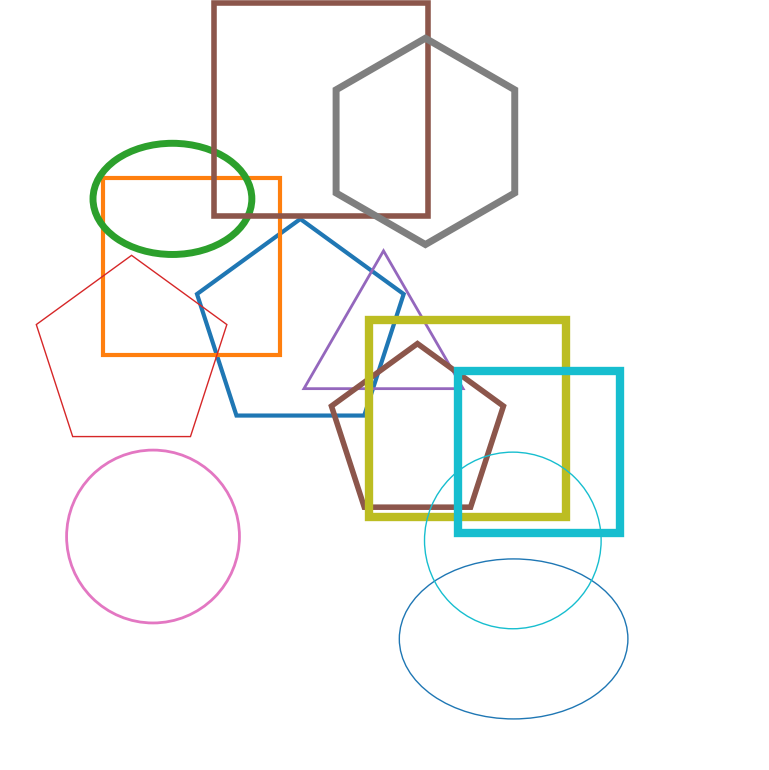[{"shape": "pentagon", "thickness": 1.5, "radius": 0.71, "center": [0.39, 0.574]}, {"shape": "oval", "thickness": 0.5, "radius": 0.74, "center": [0.667, 0.17]}, {"shape": "square", "thickness": 1.5, "radius": 0.57, "center": [0.248, 0.654]}, {"shape": "oval", "thickness": 2.5, "radius": 0.52, "center": [0.224, 0.742]}, {"shape": "pentagon", "thickness": 0.5, "radius": 0.65, "center": [0.171, 0.538]}, {"shape": "triangle", "thickness": 1, "radius": 0.6, "center": [0.498, 0.555]}, {"shape": "pentagon", "thickness": 2, "radius": 0.59, "center": [0.542, 0.436]}, {"shape": "square", "thickness": 2, "radius": 0.69, "center": [0.417, 0.857]}, {"shape": "circle", "thickness": 1, "radius": 0.56, "center": [0.199, 0.303]}, {"shape": "hexagon", "thickness": 2.5, "radius": 0.67, "center": [0.552, 0.816]}, {"shape": "square", "thickness": 3, "radius": 0.64, "center": [0.607, 0.457]}, {"shape": "square", "thickness": 3, "radius": 0.53, "center": [0.7, 0.412]}, {"shape": "circle", "thickness": 0.5, "radius": 0.57, "center": [0.666, 0.298]}]